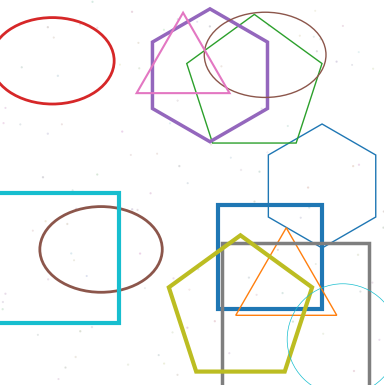[{"shape": "square", "thickness": 3, "radius": 0.68, "center": [0.701, 0.334]}, {"shape": "hexagon", "thickness": 1, "radius": 0.81, "center": [0.836, 0.517]}, {"shape": "triangle", "thickness": 1, "radius": 0.76, "center": [0.744, 0.257]}, {"shape": "pentagon", "thickness": 1, "radius": 0.92, "center": [0.661, 0.778]}, {"shape": "oval", "thickness": 2, "radius": 0.8, "center": [0.136, 0.842]}, {"shape": "hexagon", "thickness": 2.5, "radius": 0.86, "center": [0.545, 0.804]}, {"shape": "oval", "thickness": 2, "radius": 0.79, "center": [0.262, 0.352]}, {"shape": "oval", "thickness": 1, "radius": 0.79, "center": [0.689, 0.858]}, {"shape": "triangle", "thickness": 1.5, "radius": 0.7, "center": [0.475, 0.828]}, {"shape": "square", "thickness": 2.5, "radius": 0.96, "center": [0.767, 0.176]}, {"shape": "pentagon", "thickness": 3, "radius": 0.98, "center": [0.625, 0.193]}, {"shape": "square", "thickness": 3, "radius": 0.85, "center": [0.141, 0.33]}, {"shape": "circle", "thickness": 0.5, "radius": 0.72, "center": [0.89, 0.119]}]